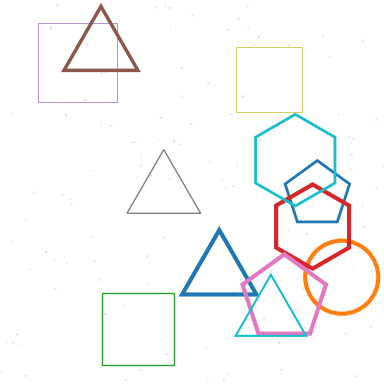[{"shape": "pentagon", "thickness": 2, "radius": 0.44, "center": [0.824, 0.495]}, {"shape": "triangle", "thickness": 3, "radius": 0.56, "center": [0.57, 0.291]}, {"shape": "circle", "thickness": 3, "radius": 0.47, "center": [0.888, 0.28]}, {"shape": "square", "thickness": 1, "radius": 0.47, "center": [0.358, 0.146]}, {"shape": "hexagon", "thickness": 3, "radius": 0.55, "center": [0.812, 0.412]}, {"shape": "square", "thickness": 0.5, "radius": 0.51, "center": [0.2, 0.838]}, {"shape": "triangle", "thickness": 2.5, "radius": 0.55, "center": [0.262, 0.873]}, {"shape": "pentagon", "thickness": 3, "radius": 0.57, "center": [0.738, 0.226]}, {"shape": "triangle", "thickness": 1, "radius": 0.55, "center": [0.425, 0.501]}, {"shape": "square", "thickness": 0.5, "radius": 0.42, "center": [0.698, 0.793]}, {"shape": "triangle", "thickness": 1.5, "radius": 0.53, "center": [0.704, 0.181]}, {"shape": "hexagon", "thickness": 2, "radius": 0.6, "center": [0.767, 0.584]}]